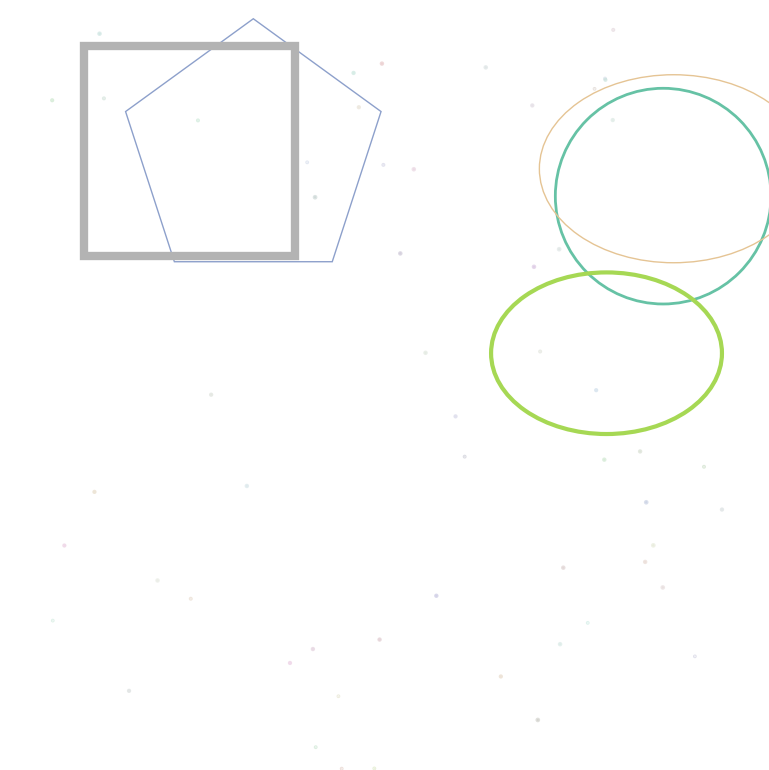[{"shape": "circle", "thickness": 1, "radius": 0.7, "center": [0.861, 0.745]}, {"shape": "pentagon", "thickness": 0.5, "radius": 0.87, "center": [0.329, 0.801]}, {"shape": "oval", "thickness": 1.5, "radius": 0.75, "center": [0.788, 0.541]}, {"shape": "oval", "thickness": 0.5, "radius": 0.87, "center": [0.875, 0.781]}, {"shape": "square", "thickness": 3, "radius": 0.68, "center": [0.246, 0.804]}]